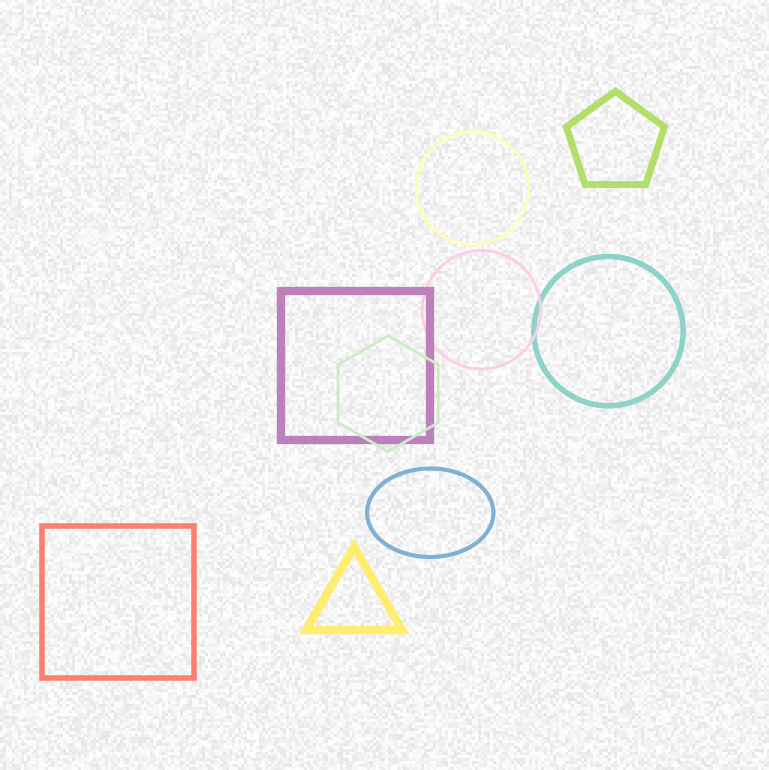[{"shape": "circle", "thickness": 2, "radius": 0.48, "center": [0.79, 0.57]}, {"shape": "circle", "thickness": 1, "radius": 0.37, "center": [0.613, 0.756]}, {"shape": "square", "thickness": 2, "radius": 0.49, "center": [0.153, 0.218]}, {"shape": "oval", "thickness": 1.5, "radius": 0.41, "center": [0.559, 0.334]}, {"shape": "pentagon", "thickness": 2.5, "radius": 0.33, "center": [0.799, 0.815]}, {"shape": "circle", "thickness": 1, "radius": 0.38, "center": [0.625, 0.598]}, {"shape": "square", "thickness": 3, "radius": 0.48, "center": [0.462, 0.525]}, {"shape": "hexagon", "thickness": 1, "radius": 0.38, "center": [0.504, 0.489]}, {"shape": "triangle", "thickness": 3, "radius": 0.36, "center": [0.46, 0.218]}]